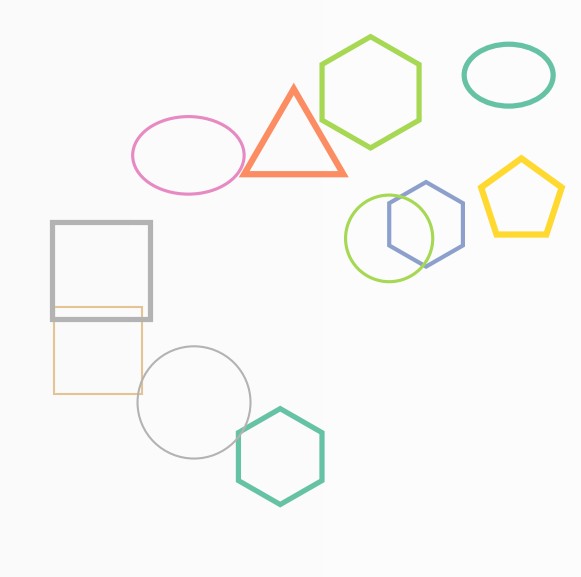[{"shape": "hexagon", "thickness": 2.5, "radius": 0.42, "center": [0.482, 0.208]}, {"shape": "oval", "thickness": 2.5, "radius": 0.38, "center": [0.875, 0.869]}, {"shape": "triangle", "thickness": 3, "radius": 0.49, "center": [0.505, 0.747]}, {"shape": "hexagon", "thickness": 2, "radius": 0.37, "center": [0.733, 0.611]}, {"shape": "oval", "thickness": 1.5, "radius": 0.48, "center": [0.324, 0.73]}, {"shape": "circle", "thickness": 1.5, "radius": 0.37, "center": [0.669, 0.586]}, {"shape": "hexagon", "thickness": 2.5, "radius": 0.48, "center": [0.638, 0.839]}, {"shape": "pentagon", "thickness": 3, "radius": 0.36, "center": [0.897, 0.652]}, {"shape": "square", "thickness": 1, "radius": 0.38, "center": [0.168, 0.392]}, {"shape": "square", "thickness": 2.5, "radius": 0.42, "center": [0.174, 0.531]}, {"shape": "circle", "thickness": 1, "radius": 0.49, "center": [0.334, 0.302]}]